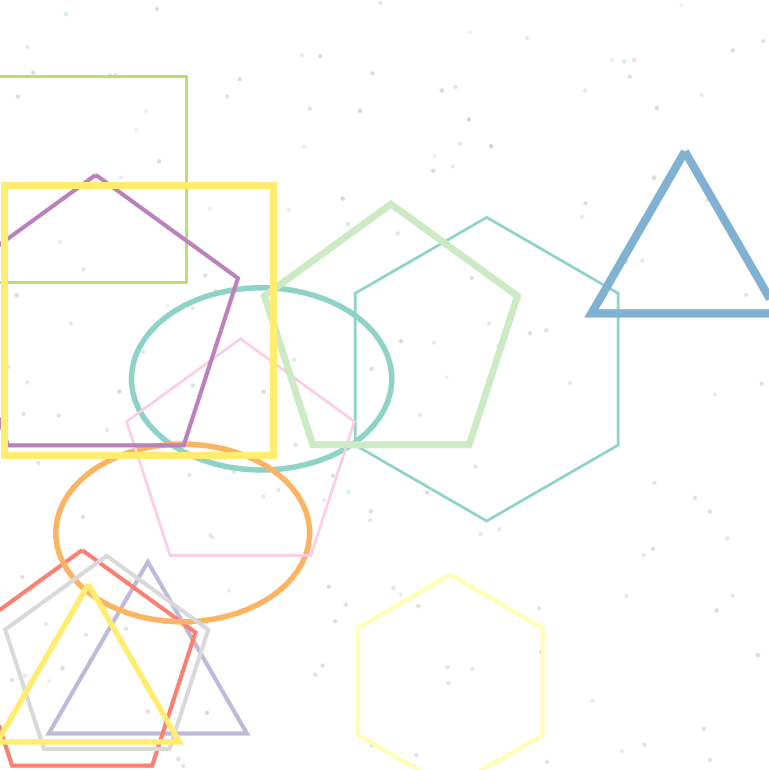[{"shape": "oval", "thickness": 2, "radius": 0.85, "center": [0.34, 0.508]}, {"shape": "hexagon", "thickness": 1, "radius": 0.99, "center": [0.632, 0.521]}, {"shape": "hexagon", "thickness": 1.5, "radius": 0.69, "center": [0.585, 0.115]}, {"shape": "triangle", "thickness": 1.5, "radius": 0.74, "center": [0.192, 0.122]}, {"shape": "pentagon", "thickness": 1.5, "radius": 0.77, "center": [0.107, 0.131]}, {"shape": "triangle", "thickness": 3, "radius": 0.7, "center": [0.889, 0.663]}, {"shape": "oval", "thickness": 2, "radius": 0.82, "center": [0.237, 0.308]}, {"shape": "square", "thickness": 1, "radius": 0.67, "center": [0.108, 0.767]}, {"shape": "pentagon", "thickness": 1, "radius": 0.78, "center": [0.312, 0.404]}, {"shape": "pentagon", "thickness": 1.5, "radius": 0.69, "center": [0.139, 0.139]}, {"shape": "pentagon", "thickness": 1.5, "radius": 0.97, "center": [0.124, 0.579]}, {"shape": "pentagon", "thickness": 2.5, "radius": 0.86, "center": [0.508, 0.562]}, {"shape": "triangle", "thickness": 2, "radius": 0.68, "center": [0.115, 0.105]}, {"shape": "square", "thickness": 2.5, "radius": 0.87, "center": [0.18, 0.584]}]